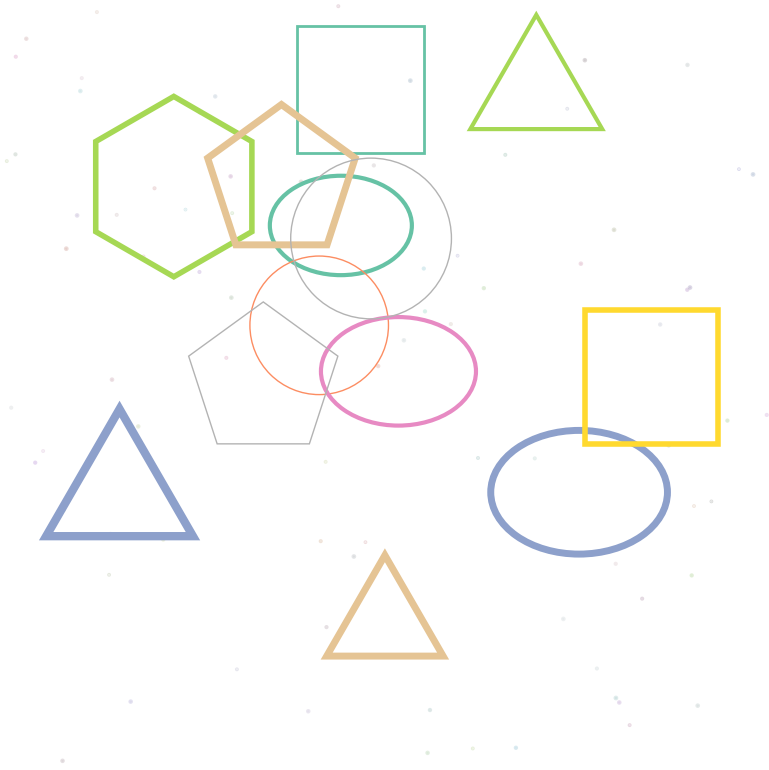[{"shape": "square", "thickness": 1, "radius": 0.41, "center": [0.468, 0.884]}, {"shape": "oval", "thickness": 1.5, "radius": 0.46, "center": [0.443, 0.707]}, {"shape": "circle", "thickness": 0.5, "radius": 0.45, "center": [0.415, 0.578]}, {"shape": "oval", "thickness": 2.5, "radius": 0.57, "center": [0.752, 0.361]}, {"shape": "triangle", "thickness": 3, "radius": 0.55, "center": [0.155, 0.359]}, {"shape": "oval", "thickness": 1.5, "radius": 0.5, "center": [0.517, 0.518]}, {"shape": "hexagon", "thickness": 2, "radius": 0.59, "center": [0.226, 0.758]}, {"shape": "triangle", "thickness": 1.5, "radius": 0.49, "center": [0.696, 0.882]}, {"shape": "square", "thickness": 2, "radius": 0.43, "center": [0.846, 0.511]}, {"shape": "pentagon", "thickness": 2.5, "radius": 0.5, "center": [0.366, 0.764]}, {"shape": "triangle", "thickness": 2.5, "radius": 0.44, "center": [0.5, 0.192]}, {"shape": "circle", "thickness": 0.5, "radius": 0.52, "center": [0.482, 0.69]}, {"shape": "pentagon", "thickness": 0.5, "radius": 0.51, "center": [0.342, 0.506]}]